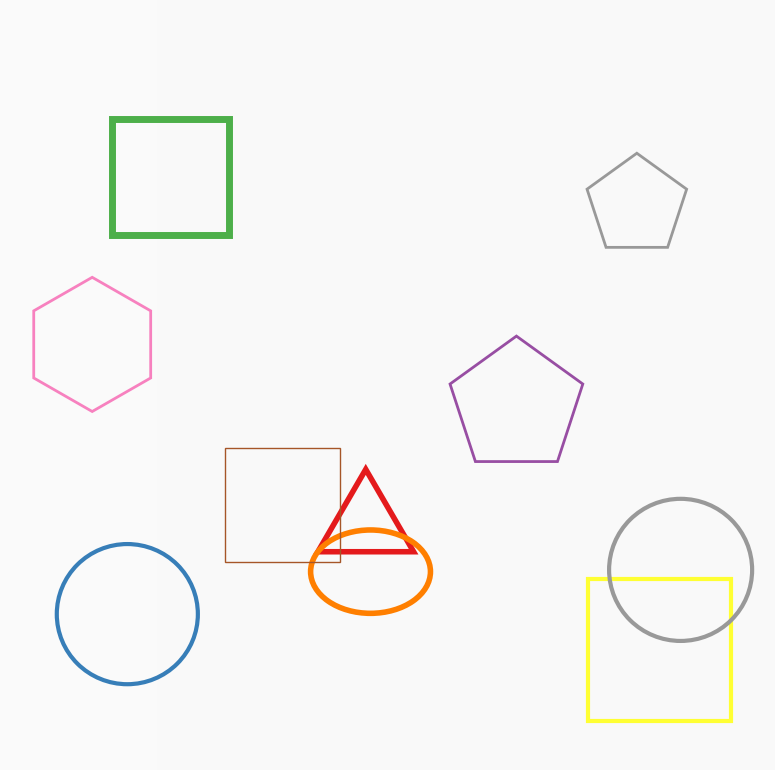[{"shape": "triangle", "thickness": 2, "radius": 0.36, "center": [0.472, 0.319]}, {"shape": "circle", "thickness": 1.5, "radius": 0.46, "center": [0.164, 0.202]}, {"shape": "square", "thickness": 2.5, "radius": 0.38, "center": [0.22, 0.77]}, {"shape": "pentagon", "thickness": 1, "radius": 0.45, "center": [0.666, 0.473]}, {"shape": "oval", "thickness": 2, "radius": 0.39, "center": [0.478, 0.258]}, {"shape": "square", "thickness": 1.5, "radius": 0.46, "center": [0.851, 0.156]}, {"shape": "square", "thickness": 0.5, "radius": 0.37, "center": [0.365, 0.344]}, {"shape": "hexagon", "thickness": 1, "radius": 0.44, "center": [0.119, 0.553]}, {"shape": "circle", "thickness": 1.5, "radius": 0.46, "center": [0.878, 0.26]}, {"shape": "pentagon", "thickness": 1, "radius": 0.34, "center": [0.822, 0.733]}]